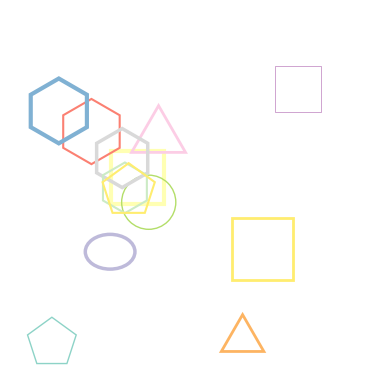[{"shape": "pentagon", "thickness": 1, "radius": 0.33, "center": [0.135, 0.109]}, {"shape": "square", "thickness": 3, "radius": 0.34, "center": [0.358, 0.538]}, {"shape": "oval", "thickness": 2.5, "radius": 0.32, "center": [0.286, 0.346]}, {"shape": "hexagon", "thickness": 1.5, "radius": 0.42, "center": [0.238, 0.658]}, {"shape": "hexagon", "thickness": 3, "radius": 0.42, "center": [0.153, 0.712]}, {"shape": "triangle", "thickness": 2, "radius": 0.32, "center": [0.63, 0.119]}, {"shape": "circle", "thickness": 1, "radius": 0.35, "center": [0.386, 0.475]}, {"shape": "triangle", "thickness": 2, "radius": 0.4, "center": [0.412, 0.645]}, {"shape": "hexagon", "thickness": 2.5, "radius": 0.38, "center": [0.317, 0.589]}, {"shape": "square", "thickness": 0.5, "radius": 0.3, "center": [0.774, 0.769]}, {"shape": "hexagon", "thickness": 1.5, "radius": 0.33, "center": [0.324, 0.512]}, {"shape": "pentagon", "thickness": 1.5, "radius": 0.36, "center": [0.334, 0.505]}, {"shape": "square", "thickness": 2, "radius": 0.4, "center": [0.682, 0.353]}]